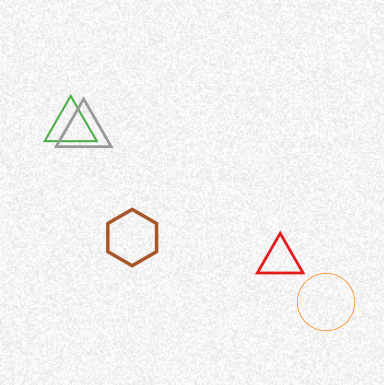[{"shape": "triangle", "thickness": 2, "radius": 0.34, "center": [0.728, 0.325]}, {"shape": "triangle", "thickness": 1.5, "radius": 0.39, "center": [0.184, 0.672]}, {"shape": "circle", "thickness": 0.5, "radius": 0.37, "center": [0.847, 0.215]}, {"shape": "hexagon", "thickness": 2.5, "radius": 0.37, "center": [0.343, 0.383]}, {"shape": "triangle", "thickness": 2, "radius": 0.41, "center": [0.217, 0.66]}]